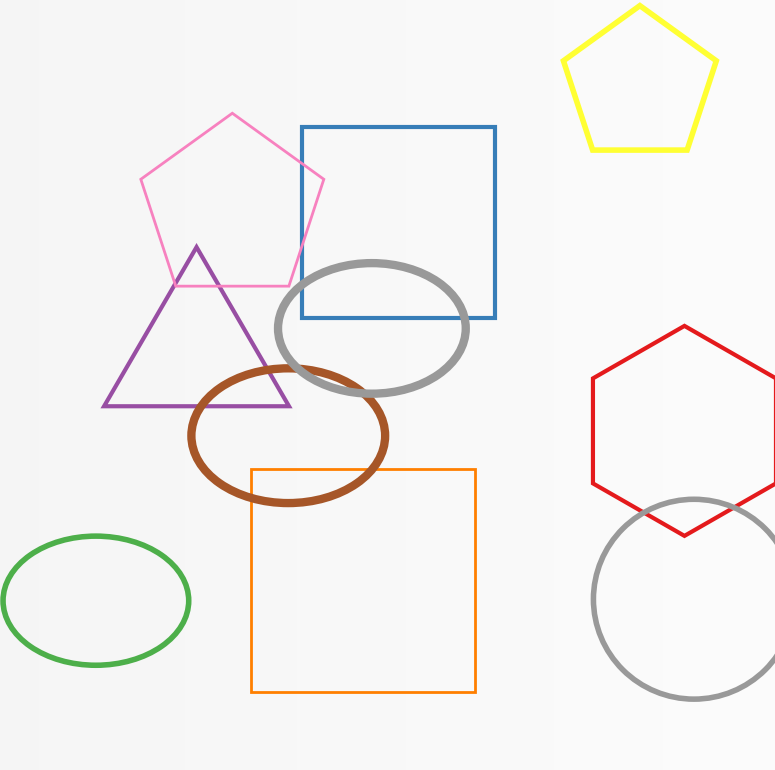[{"shape": "hexagon", "thickness": 1.5, "radius": 0.68, "center": [0.883, 0.44]}, {"shape": "square", "thickness": 1.5, "radius": 0.62, "center": [0.514, 0.711]}, {"shape": "oval", "thickness": 2, "radius": 0.6, "center": [0.124, 0.22]}, {"shape": "triangle", "thickness": 1.5, "radius": 0.69, "center": [0.254, 0.541]}, {"shape": "square", "thickness": 1, "radius": 0.72, "center": [0.469, 0.246]}, {"shape": "pentagon", "thickness": 2, "radius": 0.52, "center": [0.826, 0.889]}, {"shape": "oval", "thickness": 3, "radius": 0.62, "center": [0.372, 0.434]}, {"shape": "pentagon", "thickness": 1, "radius": 0.62, "center": [0.3, 0.729]}, {"shape": "circle", "thickness": 2, "radius": 0.65, "center": [0.895, 0.222]}, {"shape": "oval", "thickness": 3, "radius": 0.61, "center": [0.48, 0.574]}]